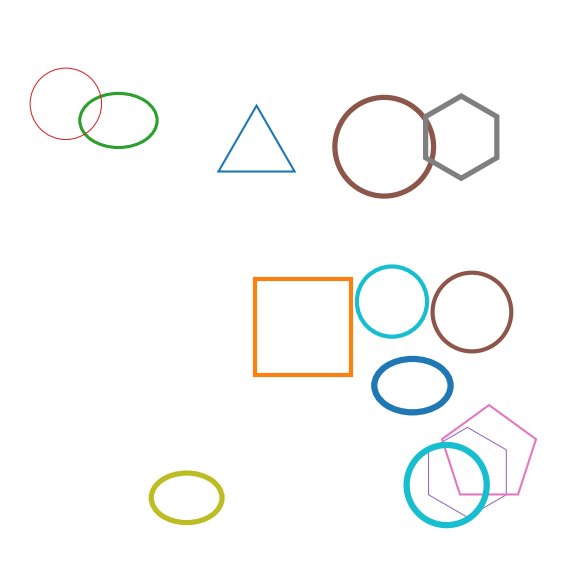[{"shape": "oval", "thickness": 3, "radius": 0.33, "center": [0.714, 0.331]}, {"shape": "triangle", "thickness": 1, "radius": 0.38, "center": [0.444, 0.74]}, {"shape": "square", "thickness": 2, "radius": 0.41, "center": [0.525, 0.433]}, {"shape": "oval", "thickness": 1.5, "radius": 0.33, "center": [0.205, 0.791]}, {"shape": "circle", "thickness": 0.5, "radius": 0.31, "center": [0.114, 0.819]}, {"shape": "hexagon", "thickness": 0.5, "radius": 0.39, "center": [0.809, 0.181]}, {"shape": "circle", "thickness": 2.5, "radius": 0.43, "center": [0.665, 0.745]}, {"shape": "circle", "thickness": 2, "radius": 0.34, "center": [0.817, 0.459]}, {"shape": "pentagon", "thickness": 1, "radius": 0.43, "center": [0.847, 0.212]}, {"shape": "hexagon", "thickness": 2.5, "radius": 0.36, "center": [0.799, 0.762]}, {"shape": "oval", "thickness": 2.5, "radius": 0.31, "center": [0.323, 0.137]}, {"shape": "circle", "thickness": 3, "radius": 0.35, "center": [0.773, 0.159]}, {"shape": "circle", "thickness": 2, "radius": 0.3, "center": [0.679, 0.477]}]